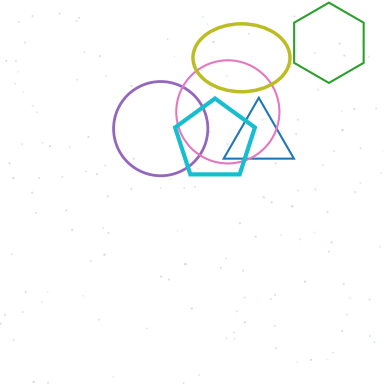[{"shape": "triangle", "thickness": 1.5, "radius": 0.53, "center": [0.672, 0.641]}, {"shape": "hexagon", "thickness": 1.5, "radius": 0.52, "center": [0.854, 0.889]}, {"shape": "circle", "thickness": 2, "radius": 0.61, "center": [0.417, 0.666]}, {"shape": "circle", "thickness": 1.5, "radius": 0.67, "center": [0.592, 0.709]}, {"shape": "oval", "thickness": 2.5, "radius": 0.63, "center": [0.627, 0.85]}, {"shape": "pentagon", "thickness": 3, "radius": 0.54, "center": [0.558, 0.635]}]